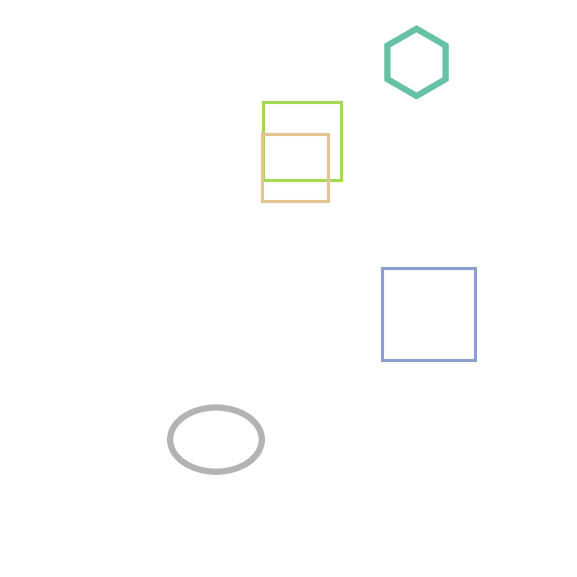[{"shape": "hexagon", "thickness": 3, "radius": 0.29, "center": [0.721, 0.891]}, {"shape": "square", "thickness": 1.5, "radius": 0.4, "center": [0.742, 0.456]}, {"shape": "square", "thickness": 1.5, "radius": 0.34, "center": [0.523, 0.755]}, {"shape": "square", "thickness": 1.5, "radius": 0.29, "center": [0.511, 0.709]}, {"shape": "oval", "thickness": 3, "radius": 0.4, "center": [0.374, 0.238]}]